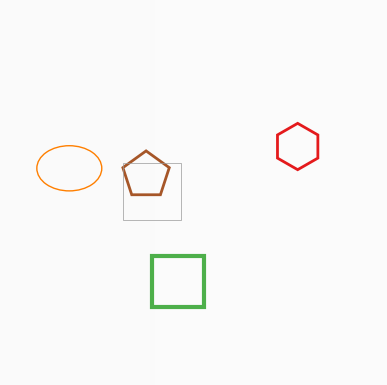[{"shape": "hexagon", "thickness": 2, "radius": 0.3, "center": [0.768, 0.619]}, {"shape": "square", "thickness": 3, "radius": 0.33, "center": [0.46, 0.27]}, {"shape": "oval", "thickness": 1, "radius": 0.42, "center": [0.179, 0.563]}, {"shape": "pentagon", "thickness": 2, "radius": 0.31, "center": [0.377, 0.545]}, {"shape": "square", "thickness": 0.5, "radius": 0.37, "center": [0.392, 0.502]}]